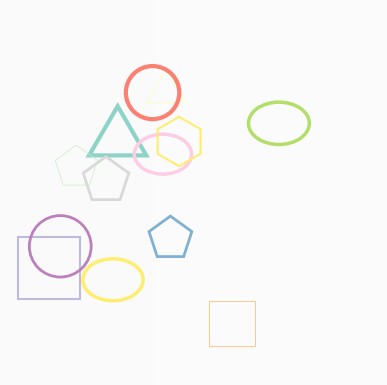[{"shape": "triangle", "thickness": 3, "radius": 0.43, "center": [0.304, 0.639]}, {"shape": "triangle", "thickness": 0.5, "radius": 0.29, "center": [0.429, 0.763]}, {"shape": "square", "thickness": 1.5, "radius": 0.4, "center": [0.126, 0.304]}, {"shape": "circle", "thickness": 3, "radius": 0.34, "center": [0.394, 0.759]}, {"shape": "pentagon", "thickness": 2, "radius": 0.29, "center": [0.44, 0.381]}, {"shape": "square", "thickness": 0.5, "radius": 0.3, "center": [0.598, 0.16]}, {"shape": "oval", "thickness": 2.5, "radius": 0.39, "center": [0.72, 0.68]}, {"shape": "oval", "thickness": 2.5, "radius": 0.37, "center": [0.421, 0.6]}, {"shape": "pentagon", "thickness": 2, "radius": 0.31, "center": [0.274, 0.531]}, {"shape": "circle", "thickness": 2, "radius": 0.4, "center": [0.156, 0.36]}, {"shape": "pentagon", "thickness": 0.5, "radius": 0.29, "center": [0.197, 0.566]}, {"shape": "hexagon", "thickness": 1.5, "radius": 0.32, "center": [0.462, 0.633]}, {"shape": "oval", "thickness": 2.5, "radius": 0.39, "center": [0.292, 0.273]}]